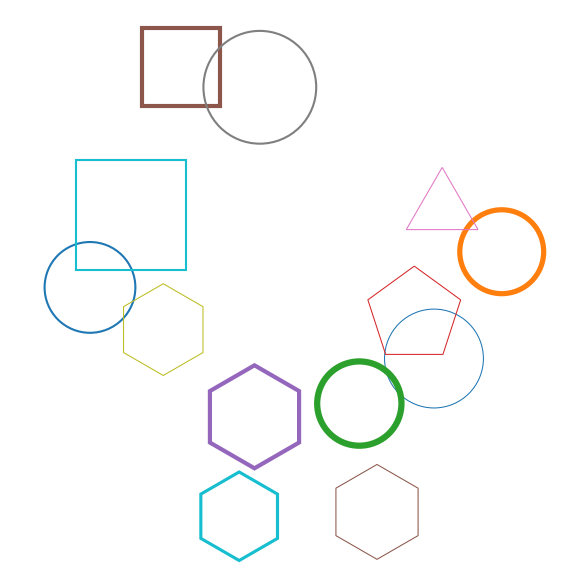[{"shape": "circle", "thickness": 0.5, "radius": 0.43, "center": [0.751, 0.378]}, {"shape": "circle", "thickness": 1, "radius": 0.39, "center": [0.156, 0.501]}, {"shape": "circle", "thickness": 2.5, "radius": 0.36, "center": [0.869, 0.563]}, {"shape": "circle", "thickness": 3, "radius": 0.36, "center": [0.622, 0.3]}, {"shape": "pentagon", "thickness": 0.5, "radius": 0.42, "center": [0.717, 0.454]}, {"shape": "hexagon", "thickness": 2, "radius": 0.45, "center": [0.441, 0.277]}, {"shape": "hexagon", "thickness": 0.5, "radius": 0.41, "center": [0.653, 0.113]}, {"shape": "square", "thickness": 2, "radius": 0.34, "center": [0.314, 0.883]}, {"shape": "triangle", "thickness": 0.5, "radius": 0.36, "center": [0.766, 0.637]}, {"shape": "circle", "thickness": 1, "radius": 0.49, "center": [0.45, 0.848]}, {"shape": "hexagon", "thickness": 0.5, "radius": 0.4, "center": [0.283, 0.428]}, {"shape": "hexagon", "thickness": 1.5, "radius": 0.38, "center": [0.414, 0.105]}, {"shape": "square", "thickness": 1, "radius": 0.48, "center": [0.228, 0.627]}]